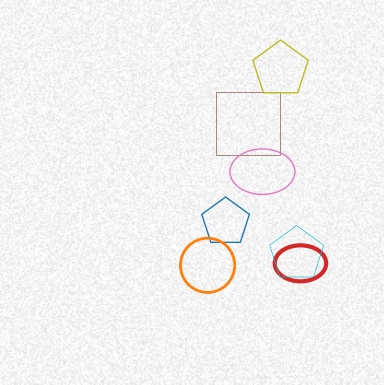[{"shape": "pentagon", "thickness": 1, "radius": 0.33, "center": [0.586, 0.423]}, {"shape": "circle", "thickness": 2, "radius": 0.35, "center": [0.539, 0.311]}, {"shape": "oval", "thickness": 3, "radius": 0.33, "center": [0.78, 0.316]}, {"shape": "square", "thickness": 0.5, "radius": 0.41, "center": [0.644, 0.679]}, {"shape": "oval", "thickness": 1, "radius": 0.42, "center": [0.682, 0.554]}, {"shape": "pentagon", "thickness": 1, "radius": 0.38, "center": [0.729, 0.82]}, {"shape": "pentagon", "thickness": 0.5, "radius": 0.37, "center": [0.771, 0.34]}]